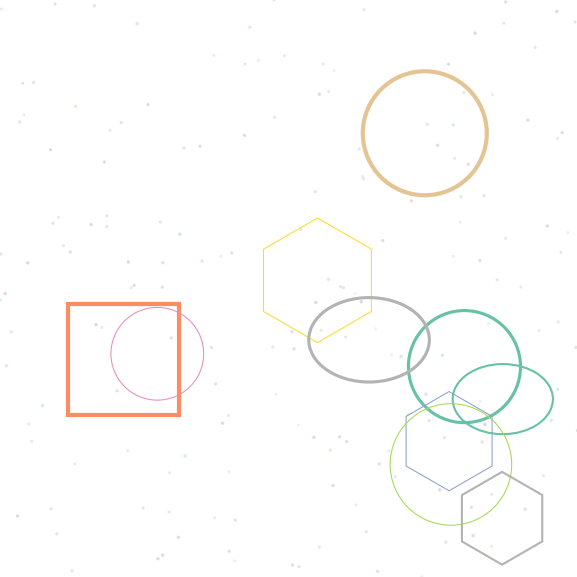[{"shape": "circle", "thickness": 1.5, "radius": 0.49, "center": [0.804, 0.364]}, {"shape": "oval", "thickness": 1, "radius": 0.43, "center": [0.871, 0.308]}, {"shape": "square", "thickness": 2, "radius": 0.48, "center": [0.214, 0.376]}, {"shape": "hexagon", "thickness": 0.5, "radius": 0.43, "center": [0.778, 0.235]}, {"shape": "circle", "thickness": 0.5, "radius": 0.4, "center": [0.272, 0.387]}, {"shape": "circle", "thickness": 0.5, "radius": 0.53, "center": [0.781, 0.195]}, {"shape": "hexagon", "thickness": 0.5, "radius": 0.54, "center": [0.55, 0.514]}, {"shape": "circle", "thickness": 2, "radius": 0.54, "center": [0.736, 0.768]}, {"shape": "oval", "thickness": 1.5, "radius": 0.52, "center": [0.639, 0.411]}, {"shape": "hexagon", "thickness": 1, "radius": 0.4, "center": [0.869, 0.102]}]